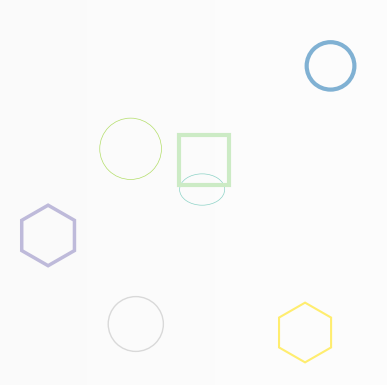[{"shape": "oval", "thickness": 0.5, "radius": 0.29, "center": [0.522, 0.508]}, {"shape": "hexagon", "thickness": 2.5, "radius": 0.39, "center": [0.124, 0.388]}, {"shape": "circle", "thickness": 3, "radius": 0.31, "center": [0.853, 0.829]}, {"shape": "circle", "thickness": 0.5, "radius": 0.4, "center": [0.337, 0.614]}, {"shape": "circle", "thickness": 1, "radius": 0.36, "center": [0.35, 0.158]}, {"shape": "square", "thickness": 3, "radius": 0.33, "center": [0.526, 0.585]}, {"shape": "hexagon", "thickness": 1.5, "radius": 0.39, "center": [0.787, 0.136]}]